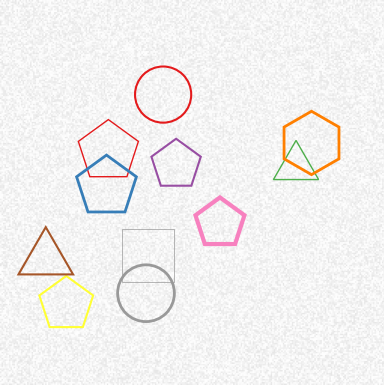[{"shape": "circle", "thickness": 1.5, "radius": 0.36, "center": [0.424, 0.754]}, {"shape": "pentagon", "thickness": 1, "radius": 0.41, "center": [0.281, 0.607]}, {"shape": "pentagon", "thickness": 2, "radius": 0.41, "center": [0.277, 0.516]}, {"shape": "triangle", "thickness": 1, "radius": 0.34, "center": [0.769, 0.567]}, {"shape": "pentagon", "thickness": 1.5, "radius": 0.34, "center": [0.457, 0.572]}, {"shape": "hexagon", "thickness": 2, "radius": 0.41, "center": [0.809, 0.629]}, {"shape": "pentagon", "thickness": 1.5, "radius": 0.37, "center": [0.172, 0.21]}, {"shape": "triangle", "thickness": 1.5, "radius": 0.41, "center": [0.119, 0.328]}, {"shape": "pentagon", "thickness": 3, "radius": 0.33, "center": [0.571, 0.42]}, {"shape": "circle", "thickness": 2, "radius": 0.37, "center": [0.379, 0.238]}, {"shape": "square", "thickness": 0.5, "radius": 0.34, "center": [0.384, 0.336]}]